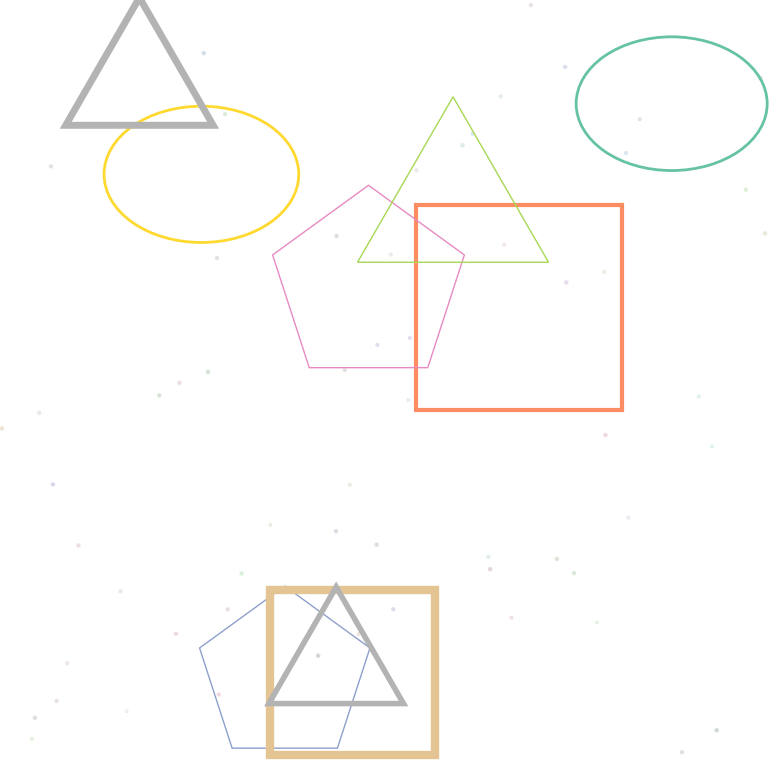[{"shape": "oval", "thickness": 1, "radius": 0.62, "center": [0.872, 0.865]}, {"shape": "square", "thickness": 1.5, "radius": 0.67, "center": [0.674, 0.601]}, {"shape": "pentagon", "thickness": 0.5, "radius": 0.58, "center": [0.37, 0.123]}, {"shape": "pentagon", "thickness": 0.5, "radius": 0.65, "center": [0.479, 0.628]}, {"shape": "triangle", "thickness": 0.5, "radius": 0.72, "center": [0.588, 0.731]}, {"shape": "oval", "thickness": 1, "radius": 0.63, "center": [0.262, 0.774]}, {"shape": "square", "thickness": 3, "radius": 0.54, "center": [0.458, 0.127]}, {"shape": "triangle", "thickness": 2, "radius": 0.5, "center": [0.437, 0.137]}, {"shape": "triangle", "thickness": 2.5, "radius": 0.55, "center": [0.181, 0.893]}]